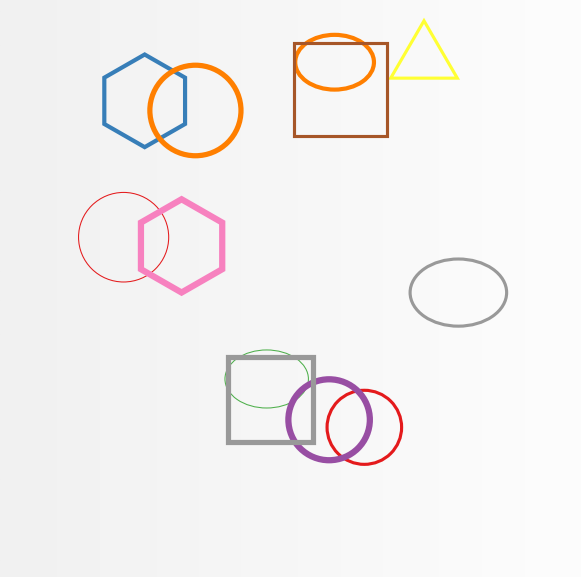[{"shape": "circle", "thickness": 0.5, "radius": 0.39, "center": [0.213, 0.588]}, {"shape": "circle", "thickness": 1.5, "radius": 0.32, "center": [0.627, 0.259]}, {"shape": "hexagon", "thickness": 2, "radius": 0.4, "center": [0.249, 0.825]}, {"shape": "oval", "thickness": 0.5, "radius": 0.36, "center": [0.459, 0.343]}, {"shape": "circle", "thickness": 3, "radius": 0.35, "center": [0.566, 0.272]}, {"shape": "oval", "thickness": 2, "radius": 0.34, "center": [0.576, 0.891]}, {"shape": "circle", "thickness": 2.5, "radius": 0.39, "center": [0.336, 0.808]}, {"shape": "triangle", "thickness": 1.5, "radius": 0.33, "center": [0.729, 0.897]}, {"shape": "square", "thickness": 1.5, "radius": 0.4, "center": [0.586, 0.845]}, {"shape": "hexagon", "thickness": 3, "radius": 0.4, "center": [0.312, 0.573]}, {"shape": "square", "thickness": 2.5, "radius": 0.37, "center": [0.465, 0.307]}, {"shape": "oval", "thickness": 1.5, "radius": 0.42, "center": [0.789, 0.492]}]